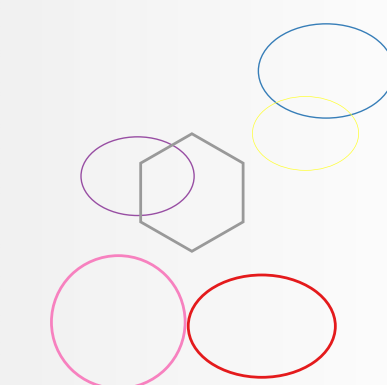[{"shape": "oval", "thickness": 2, "radius": 0.95, "center": [0.676, 0.153]}, {"shape": "oval", "thickness": 1, "radius": 0.87, "center": [0.842, 0.816]}, {"shape": "oval", "thickness": 1, "radius": 0.73, "center": [0.355, 0.542]}, {"shape": "oval", "thickness": 0.5, "radius": 0.69, "center": [0.788, 0.653]}, {"shape": "circle", "thickness": 2, "radius": 0.86, "center": [0.305, 0.163]}, {"shape": "hexagon", "thickness": 2, "radius": 0.76, "center": [0.495, 0.5]}]